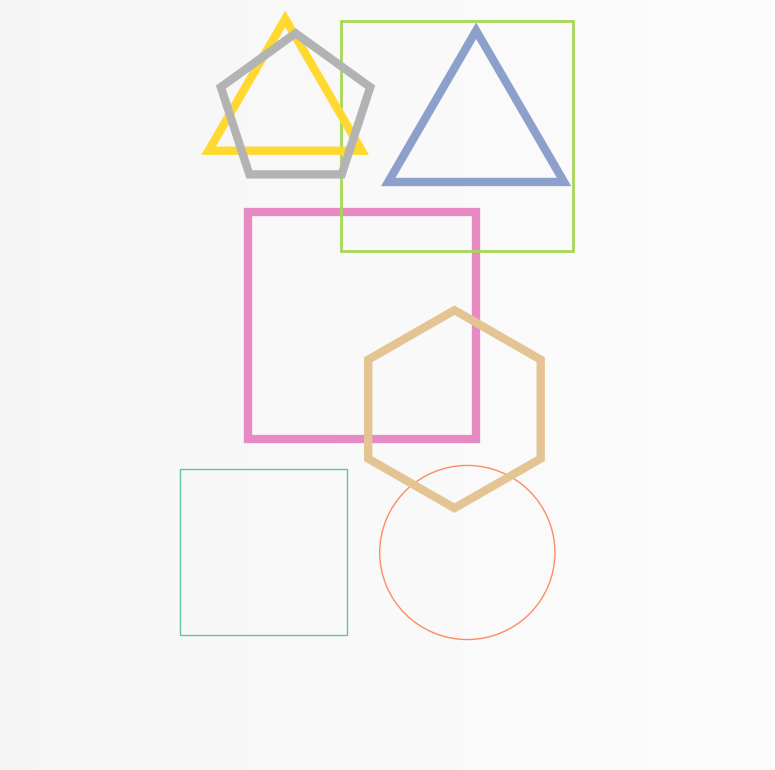[{"shape": "square", "thickness": 0.5, "radius": 0.54, "center": [0.34, 0.283]}, {"shape": "circle", "thickness": 0.5, "radius": 0.57, "center": [0.603, 0.282]}, {"shape": "triangle", "thickness": 3, "radius": 0.65, "center": [0.614, 0.829]}, {"shape": "square", "thickness": 3, "radius": 0.73, "center": [0.467, 0.577]}, {"shape": "square", "thickness": 1, "radius": 0.75, "center": [0.59, 0.823]}, {"shape": "triangle", "thickness": 3, "radius": 0.57, "center": [0.368, 0.861]}, {"shape": "hexagon", "thickness": 3, "radius": 0.64, "center": [0.586, 0.469]}, {"shape": "pentagon", "thickness": 3, "radius": 0.51, "center": [0.381, 0.855]}]